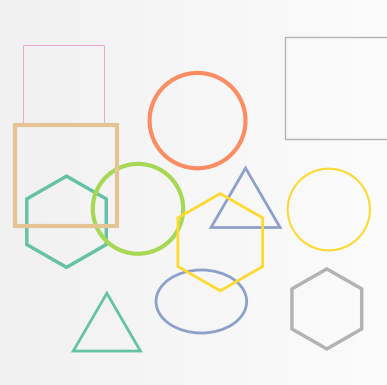[{"shape": "hexagon", "thickness": 2.5, "radius": 0.59, "center": [0.172, 0.424]}, {"shape": "triangle", "thickness": 2, "radius": 0.5, "center": [0.276, 0.138]}, {"shape": "circle", "thickness": 3, "radius": 0.62, "center": [0.51, 0.687]}, {"shape": "triangle", "thickness": 2, "radius": 0.51, "center": [0.634, 0.461]}, {"shape": "oval", "thickness": 2, "radius": 0.58, "center": [0.52, 0.217]}, {"shape": "square", "thickness": 0.5, "radius": 0.52, "center": [0.164, 0.78]}, {"shape": "circle", "thickness": 3, "radius": 0.58, "center": [0.356, 0.458]}, {"shape": "circle", "thickness": 1.5, "radius": 0.53, "center": [0.849, 0.456]}, {"shape": "hexagon", "thickness": 2, "radius": 0.63, "center": [0.568, 0.371]}, {"shape": "square", "thickness": 3, "radius": 0.66, "center": [0.17, 0.544]}, {"shape": "hexagon", "thickness": 2.5, "radius": 0.52, "center": [0.843, 0.198]}, {"shape": "square", "thickness": 1, "radius": 0.66, "center": [0.869, 0.773]}]